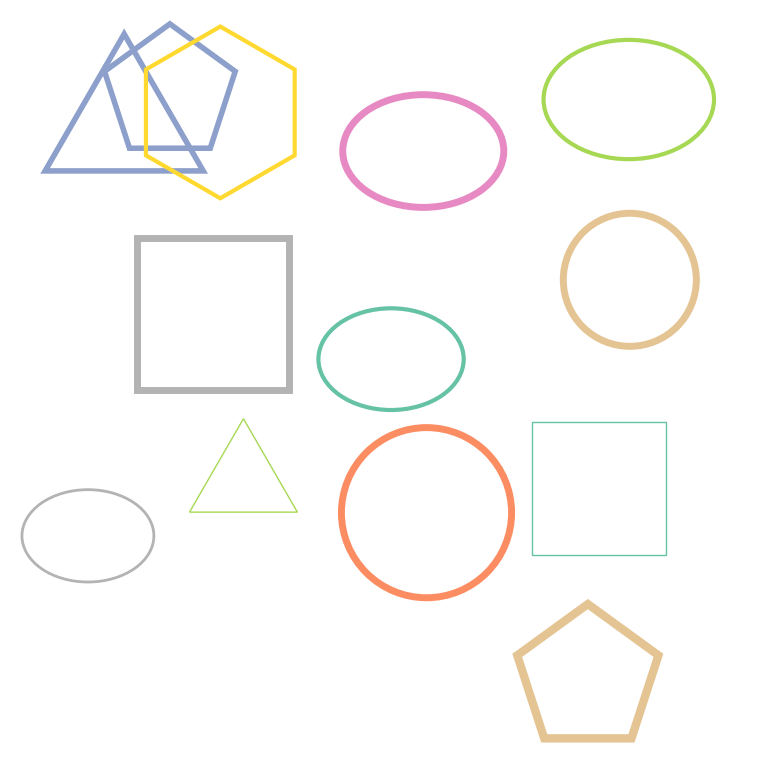[{"shape": "square", "thickness": 0.5, "radius": 0.43, "center": [0.778, 0.365]}, {"shape": "oval", "thickness": 1.5, "radius": 0.47, "center": [0.508, 0.534]}, {"shape": "circle", "thickness": 2.5, "radius": 0.55, "center": [0.554, 0.334]}, {"shape": "triangle", "thickness": 2, "radius": 0.59, "center": [0.161, 0.837]}, {"shape": "pentagon", "thickness": 2, "radius": 0.45, "center": [0.221, 0.88]}, {"shape": "oval", "thickness": 2.5, "radius": 0.52, "center": [0.55, 0.804]}, {"shape": "oval", "thickness": 1.5, "radius": 0.55, "center": [0.817, 0.871]}, {"shape": "triangle", "thickness": 0.5, "radius": 0.4, "center": [0.316, 0.375]}, {"shape": "hexagon", "thickness": 1.5, "radius": 0.56, "center": [0.286, 0.854]}, {"shape": "circle", "thickness": 2.5, "radius": 0.43, "center": [0.818, 0.637]}, {"shape": "pentagon", "thickness": 3, "radius": 0.48, "center": [0.763, 0.119]}, {"shape": "oval", "thickness": 1, "radius": 0.43, "center": [0.114, 0.304]}, {"shape": "square", "thickness": 2.5, "radius": 0.49, "center": [0.276, 0.592]}]